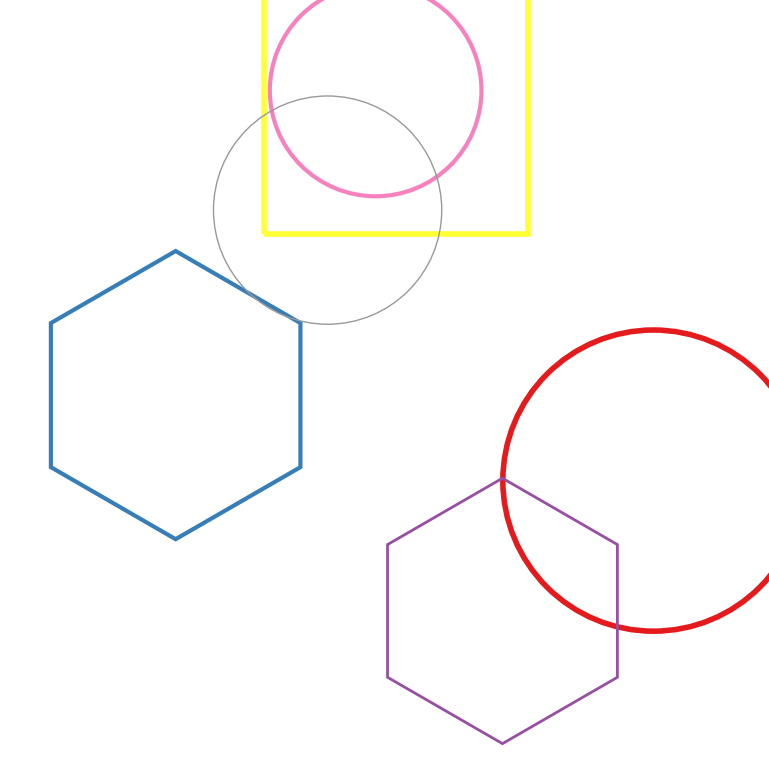[{"shape": "circle", "thickness": 2, "radius": 0.98, "center": [0.849, 0.376]}, {"shape": "hexagon", "thickness": 1.5, "radius": 0.94, "center": [0.228, 0.487]}, {"shape": "hexagon", "thickness": 1, "radius": 0.86, "center": [0.653, 0.207]}, {"shape": "square", "thickness": 2, "radius": 0.86, "center": [0.515, 0.868]}, {"shape": "circle", "thickness": 1.5, "radius": 0.69, "center": [0.488, 0.883]}, {"shape": "circle", "thickness": 0.5, "radius": 0.74, "center": [0.425, 0.727]}]